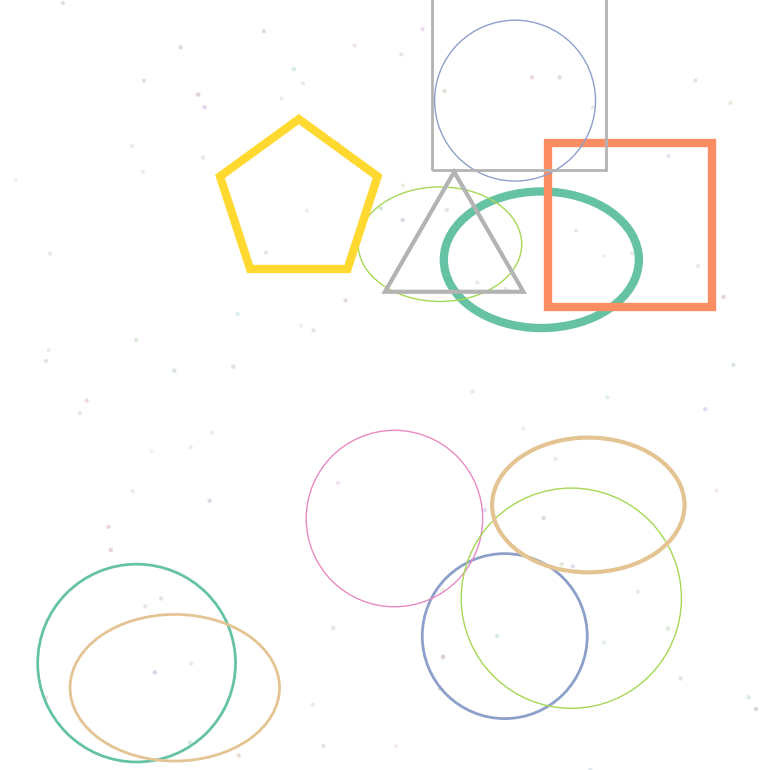[{"shape": "oval", "thickness": 3, "radius": 0.63, "center": [0.703, 0.663]}, {"shape": "circle", "thickness": 1, "radius": 0.64, "center": [0.177, 0.139]}, {"shape": "square", "thickness": 3, "radius": 0.53, "center": [0.818, 0.708]}, {"shape": "circle", "thickness": 0.5, "radius": 0.52, "center": [0.669, 0.869]}, {"shape": "circle", "thickness": 1, "radius": 0.54, "center": [0.656, 0.174]}, {"shape": "circle", "thickness": 0.5, "radius": 0.57, "center": [0.512, 0.327]}, {"shape": "circle", "thickness": 0.5, "radius": 0.72, "center": [0.742, 0.223]}, {"shape": "oval", "thickness": 0.5, "radius": 0.53, "center": [0.571, 0.683]}, {"shape": "pentagon", "thickness": 3, "radius": 0.54, "center": [0.388, 0.738]}, {"shape": "oval", "thickness": 1, "radius": 0.68, "center": [0.227, 0.107]}, {"shape": "oval", "thickness": 1.5, "radius": 0.62, "center": [0.764, 0.344]}, {"shape": "triangle", "thickness": 1.5, "radius": 0.52, "center": [0.59, 0.673]}, {"shape": "square", "thickness": 1, "radius": 0.56, "center": [0.674, 0.892]}]